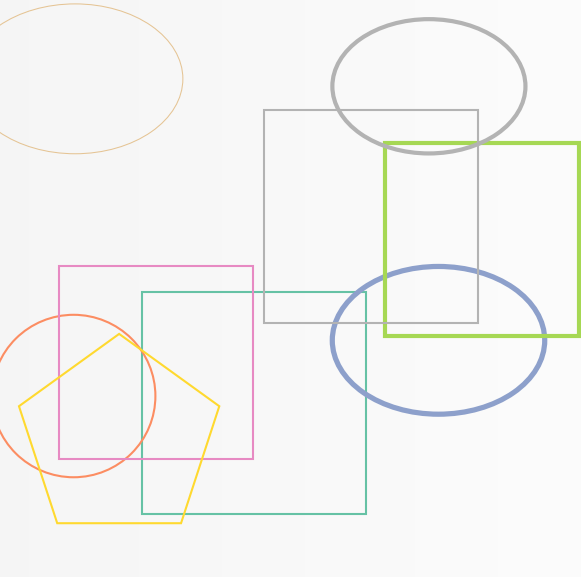[{"shape": "square", "thickness": 1, "radius": 0.96, "center": [0.438, 0.301]}, {"shape": "circle", "thickness": 1, "radius": 0.7, "center": [0.127, 0.313]}, {"shape": "oval", "thickness": 2.5, "radius": 0.91, "center": [0.754, 0.41]}, {"shape": "square", "thickness": 1, "radius": 0.83, "center": [0.268, 0.371]}, {"shape": "square", "thickness": 2, "radius": 0.84, "center": [0.829, 0.585]}, {"shape": "pentagon", "thickness": 1, "radius": 0.91, "center": [0.205, 0.24]}, {"shape": "oval", "thickness": 0.5, "radius": 0.93, "center": [0.129, 0.863]}, {"shape": "square", "thickness": 1, "radius": 0.92, "center": [0.638, 0.624]}, {"shape": "oval", "thickness": 2, "radius": 0.83, "center": [0.738, 0.85]}]